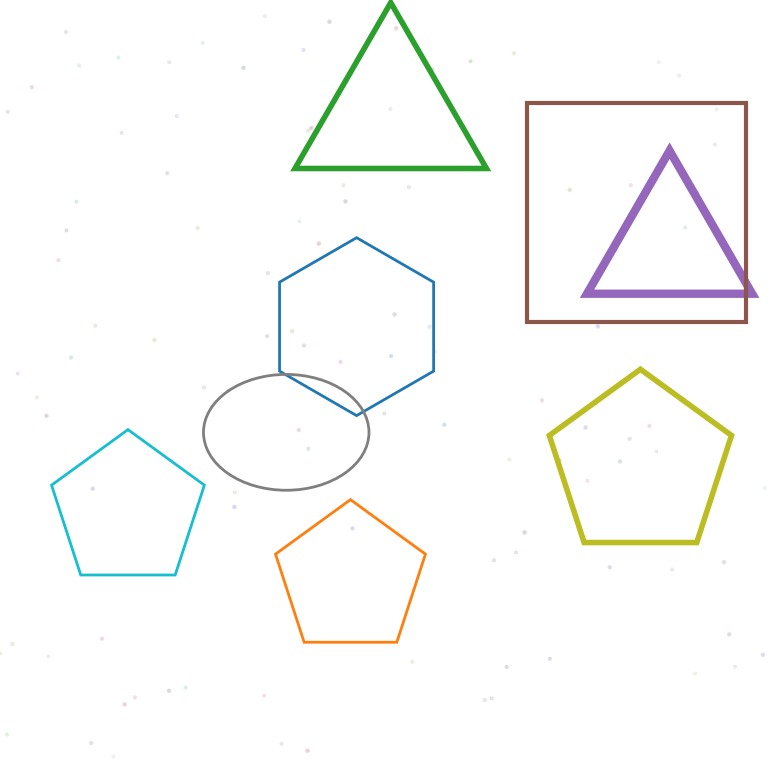[{"shape": "hexagon", "thickness": 1, "radius": 0.58, "center": [0.463, 0.576]}, {"shape": "pentagon", "thickness": 1, "radius": 0.51, "center": [0.455, 0.249]}, {"shape": "triangle", "thickness": 2, "radius": 0.72, "center": [0.507, 0.853]}, {"shape": "triangle", "thickness": 3, "radius": 0.62, "center": [0.87, 0.68]}, {"shape": "square", "thickness": 1.5, "radius": 0.71, "center": [0.827, 0.725]}, {"shape": "oval", "thickness": 1, "radius": 0.54, "center": [0.372, 0.439]}, {"shape": "pentagon", "thickness": 2, "radius": 0.62, "center": [0.832, 0.396]}, {"shape": "pentagon", "thickness": 1, "radius": 0.52, "center": [0.166, 0.338]}]